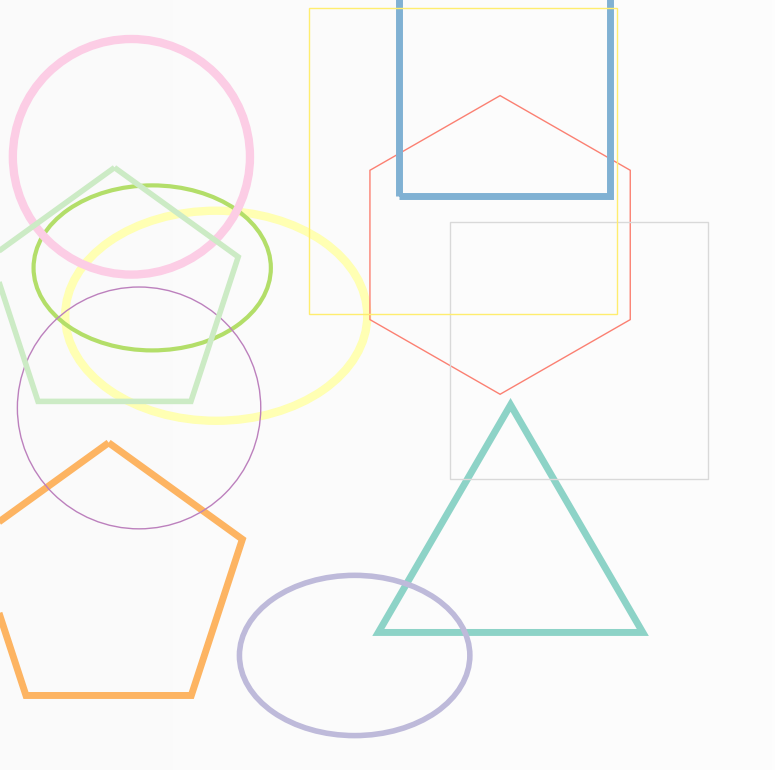[{"shape": "triangle", "thickness": 2.5, "radius": 0.99, "center": [0.659, 0.277]}, {"shape": "oval", "thickness": 3, "radius": 0.97, "center": [0.279, 0.59]}, {"shape": "oval", "thickness": 2, "radius": 0.74, "center": [0.458, 0.149]}, {"shape": "hexagon", "thickness": 0.5, "radius": 0.97, "center": [0.645, 0.682]}, {"shape": "square", "thickness": 2.5, "radius": 0.68, "center": [0.651, 0.882]}, {"shape": "pentagon", "thickness": 2.5, "radius": 0.91, "center": [0.14, 0.244]}, {"shape": "oval", "thickness": 1.5, "radius": 0.77, "center": [0.196, 0.652]}, {"shape": "circle", "thickness": 3, "radius": 0.76, "center": [0.17, 0.796]}, {"shape": "square", "thickness": 0.5, "radius": 0.83, "center": [0.747, 0.545]}, {"shape": "circle", "thickness": 0.5, "radius": 0.79, "center": [0.179, 0.47]}, {"shape": "pentagon", "thickness": 2, "radius": 0.84, "center": [0.148, 0.615]}, {"shape": "square", "thickness": 0.5, "radius": 0.99, "center": [0.598, 0.791]}]